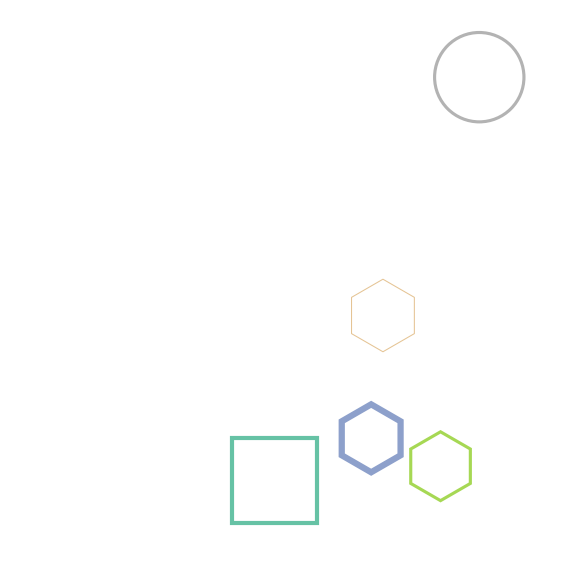[{"shape": "square", "thickness": 2, "radius": 0.37, "center": [0.475, 0.168]}, {"shape": "hexagon", "thickness": 3, "radius": 0.29, "center": [0.643, 0.24]}, {"shape": "hexagon", "thickness": 1.5, "radius": 0.3, "center": [0.763, 0.192]}, {"shape": "hexagon", "thickness": 0.5, "radius": 0.31, "center": [0.663, 0.453]}, {"shape": "circle", "thickness": 1.5, "radius": 0.39, "center": [0.83, 0.865]}]